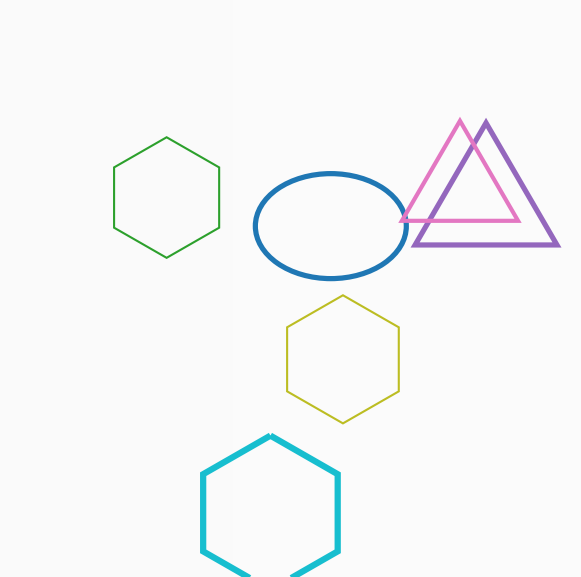[{"shape": "oval", "thickness": 2.5, "radius": 0.65, "center": [0.569, 0.608]}, {"shape": "hexagon", "thickness": 1, "radius": 0.52, "center": [0.287, 0.657]}, {"shape": "triangle", "thickness": 2.5, "radius": 0.7, "center": [0.836, 0.645]}, {"shape": "triangle", "thickness": 2, "radius": 0.58, "center": [0.791, 0.674]}, {"shape": "hexagon", "thickness": 1, "radius": 0.55, "center": [0.59, 0.377]}, {"shape": "hexagon", "thickness": 3, "radius": 0.67, "center": [0.465, 0.111]}]